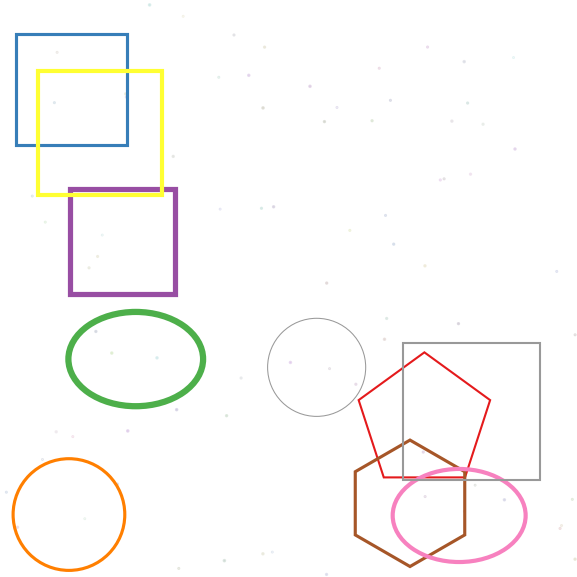[{"shape": "pentagon", "thickness": 1, "radius": 0.6, "center": [0.735, 0.269]}, {"shape": "square", "thickness": 1.5, "radius": 0.48, "center": [0.124, 0.845]}, {"shape": "oval", "thickness": 3, "radius": 0.58, "center": [0.235, 0.377]}, {"shape": "square", "thickness": 2.5, "radius": 0.46, "center": [0.212, 0.581]}, {"shape": "circle", "thickness": 1.5, "radius": 0.48, "center": [0.119, 0.108]}, {"shape": "square", "thickness": 2, "radius": 0.54, "center": [0.173, 0.769]}, {"shape": "hexagon", "thickness": 1.5, "radius": 0.55, "center": [0.71, 0.128]}, {"shape": "oval", "thickness": 2, "radius": 0.58, "center": [0.795, 0.107]}, {"shape": "circle", "thickness": 0.5, "radius": 0.42, "center": [0.548, 0.363]}, {"shape": "square", "thickness": 1, "radius": 0.59, "center": [0.816, 0.287]}]